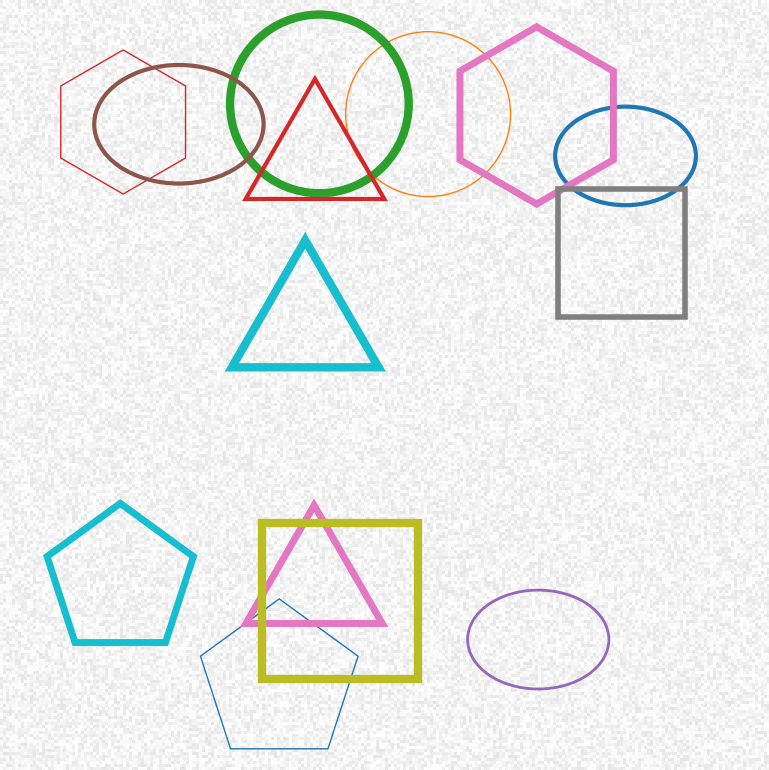[{"shape": "oval", "thickness": 1.5, "radius": 0.46, "center": [0.812, 0.798]}, {"shape": "pentagon", "thickness": 0.5, "radius": 0.54, "center": [0.363, 0.115]}, {"shape": "circle", "thickness": 0.5, "radius": 0.54, "center": [0.556, 0.852]}, {"shape": "circle", "thickness": 3, "radius": 0.58, "center": [0.415, 0.865]}, {"shape": "triangle", "thickness": 1.5, "radius": 0.52, "center": [0.409, 0.794]}, {"shape": "hexagon", "thickness": 0.5, "radius": 0.47, "center": [0.16, 0.842]}, {"shape": "oval", "thickness": 1, "radius": 0.46, "center": [0.699, 0.169]}, {"shape": "oval", "thickness": 1.5, "radius": 0.55, "center": [0.232, 0.839]}, {"shape": "triangle", "thickness": 2.5, "radius": 0.51, "center": [0.408, 0.241]}, {"shape": "hexagon", "thickness": 2.5, "radius": 0.58, "center": [0.697, 0.85]}, {"shape": "square", "thickness": 2, "radius": 0.41, "center": [0.807, 0.672]}, {"shape": "square", "thickness": 3, "radius": 0.51, "center": [0.441, 0.219]}, {"shape": "triangle", "thickness": 3, "radius": 0.55, "center": [0.396, 0.578]}, {"shape": "pentagon", "thickness": 2.5, "radius": 0.5, "center": [0.156, 0.246]}]